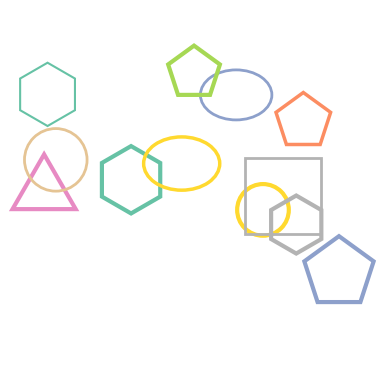[{"shape": "hexagon", "thickness": 1.5, "radius": 0.41, "center": [0.124, 0.755]}, {"shape": "hexagon", "thickness": 3, "radius": 0.44, "center": [0.34, 0.533]}, {"shape": "pentagon", "thickness": 2.5, "radius": 0.37, "center": [0.788, 0.685]}, {"shape": "oval", "thickness": 2, "radius": 0.46, "center": [0.613, 0.753]}, {"shape": "pentagon", "thickness": 3, "radius": 0.47, "center": [0.88, 0.292]}, {"shape": "triangle", "thickness": 3, "radius": 0.47, "center": [0.115, 0.504]}, {"shape": "pentagon", "thickness": 3, "radius": 0.35, "center": [0.504, 0.811]}, {"shape": "oval", "thickness": 2.5, "radius": 0.49, "center": [0.472, 0.575]}, {"shape": "circle", "thickness": 3, "radius": 0.34, "center": [0.683, 0.455]}, {"shape": "circle", "thickness": 2, "radius": 0.41, "center": [0.145, 0.585]}, {"shape": "hexagon", "thickness": 3, "radius": 0.38, "center": [0.769, 0.417]}, {"shape": "square", "thickness": 2, "radius": 0.49, "center": [0.736, 0.491]}]